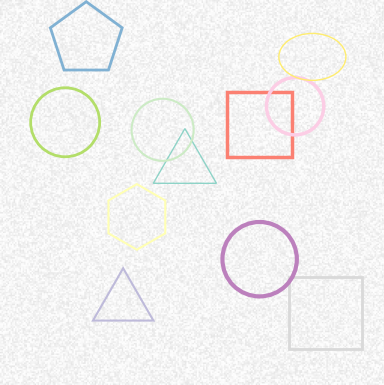[{"shape": "triangle", "thickness": 1, "radius": 0.47, "center": [0.48, 0.571]}, {"shape": "hexagon", "thickness": 1.5, "radius": 0.43, "center": [0.356, 0.437]}, {"shape": "triangle", "thickness": 1.5, "radius": 0.45, "center": [0.32, 0.213]}, {"shape": "square", "thickness": 2.5, "radius": 0.42, "center": [0.674, 0.677]}, {"shape": "pentagon", "thickness": 2, "radius": 0.49, "center": [0.224, 0.898]}, {"shape": "circle", "thickness": 2, "radius": 0.45, "center": [0.169, 0.682]}, {"shape": "circle", "thickness": 2.5, "radius": 0.37, "center": [0.767, 0.724]}, {"shape": "square", "thickness": 2, "radius": 0.47, "center": [0.846, 0.187]}, {"shape": "circle", "thickness": 3, "radius": 0.48, "center": [0.674, 0.327]}, {"shape": "circle", "thickness": 1.5, "radius": 0.4, "center": [0.422, 0.663]}, {"shape": "oval", "thickness": 1, "radius": 0.44, "center": [0.811, 0.852]}]